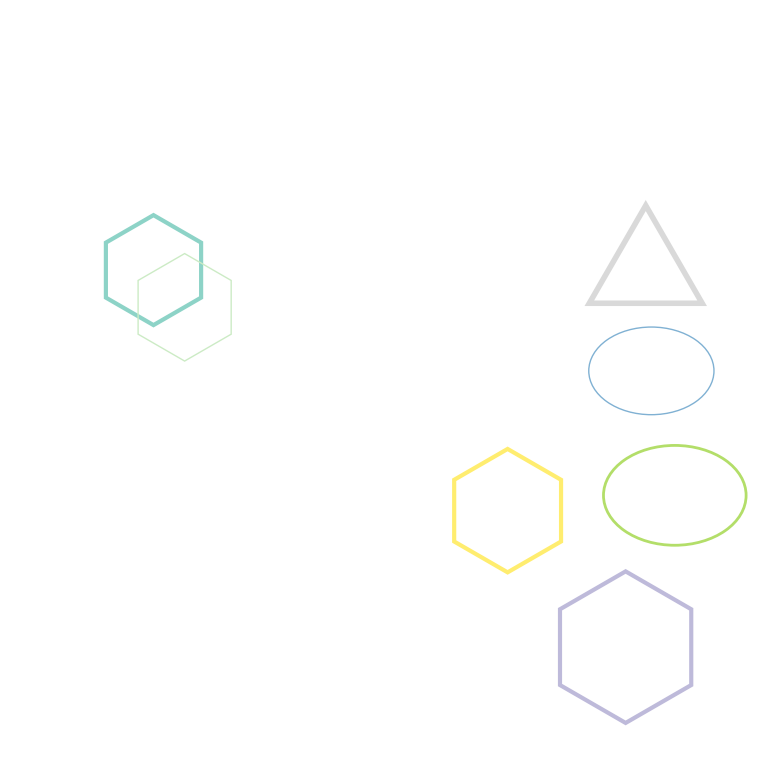[{"shape": "hexagon", "thickness": 1.5, "radius": 0.36, "center": [0.199, 0.649]}, {"shape": "hexagon", "thickness": 1.5, "radius": 0.49, "center": [0.812, 0.16]}, {"shape": "oval", "thickness": 0.5, "radius": 0.41, "center": [0.846, 0.518]}, {"shape": "oval", "thickness": 1, "radius": 0.46, "center": [0.876, 0.357]}, {"shape": "triangle", "thickness": 2, "radius": 0.42, "center": [0.839, 0.648]}, {"shape": "hexagon", "thickness": 0.5, "radius": 0.35, "center": [0.24, 0.601]}, {"shape": "hexagon", "thickness": 1.5, "radius": 0.4, "center": [0.659, 0.337]}]